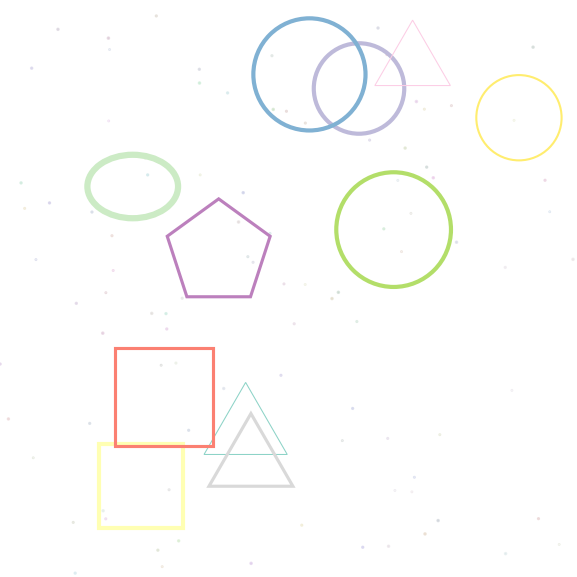[{"shape": "triangle", "thickness": 0.5, "radius": 0.42, "center": [0.425, 0.254]}, {"shape": "square", "thickness": 2, "radius": 0.36, "center": [0.244, 0.158]}, {"shape": "circle", "thickness": 2, "radius": 0.39, "center": [0.622, 0.846]}, {"shape": "square", "thickness": 1.5, "radius": 0.42, "center": [0.284, 0.311]}, {"shape": "circle", "thickness": 2, "radius": 0.49, "center": [0.536, 0.87]}, {"shape": "circle", "thickness": 2, "radius": 0.5, "center": [0.682, 0.602]}, {"shape": "triangle", "thickness": 0.5, "radius": 0.38, "center": [0.714, 0.889]}, {"shape": "triangle", "thickness": 1.5, "radius": 0.42, "center": [0.435, 0.199]}, {"shape": "pentagon", "thickness": 1.5, "radius": 0.47, "center": [0.379, 0.561]}, {"shape": "oval", "thickness": 3, "radius": 0.39, "center": [0.23, 0.676]}, {"shape": "circle", "thickness": 1, "radius": 0.37, "center": [0.899, 0.795]}]